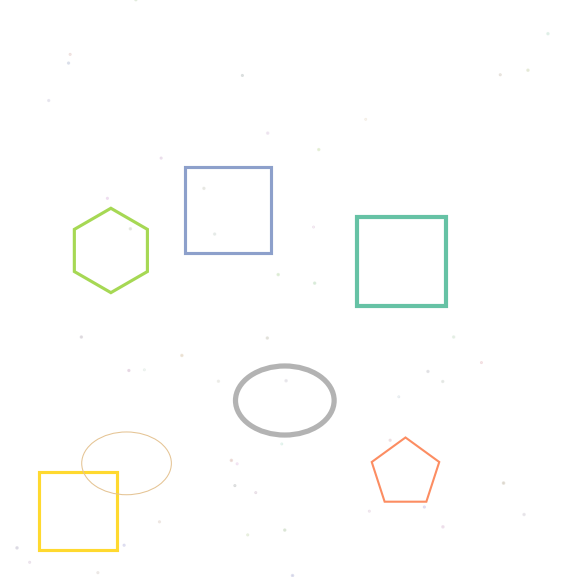[{"shape": "square", "thickness": 2, "radius": 0.39, "center": [0.696, 0.546]}, {"shape": "pentagon", "thickness": 1, "radius": 0.31, "center": [0.702, 0.18]}, {"shape": "square", "thickness": 1.5, "radius": 0.37, "center": [0.395, 0.635]}, {"shape": "hexagon", "thickness": 1.5, "radius": 0.37, "center": [0.192, 0.565]}, {"shape": "square", "thickness": 1.5, "radius": 0.34, "center": [0.136, 0.115]}, {"shape": "oval", "thickness": 0.5, "radius": 0.39, "center": [0.219, 0.197]}, {"shape": "oval", "thickness": 2.5, "radius": 0.43, "center": [0.493, 0.306]}]